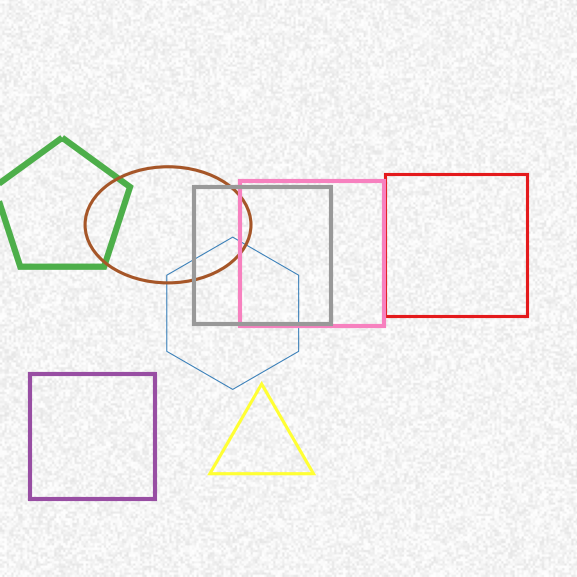[{"shape": "square", "thickness": 1.5, "radius": 0.61, "center": [0.789, 0.574]}, {"shape": "hexagon", "thickness": 0.5, "radius": 0.66, "center": [0.403, 0.457]}, {"shape": "pentagon", "thickness": 3, "radius": 0.62, "center": [0.108, 0.637]}, {"shape": "square", "thickness": 2, "radius": 0.54, "center": [0.16, 0.243]}, {"shape": "triangle", "thickness": 1.5, "radius": 0.52, "center": [0.453, 0.231]}, {"shape": "oval", "thickness": 1.5, "radius": 0.72, "center": [0.291, 0.61]}, {"shape": "square", "thickness": 2, "radius": 0.63, "center": [0.54, 0.56]}, {"shape": "square", "thickness": 2, "radius": 0.59, "center": [0.454, 0.556]}]